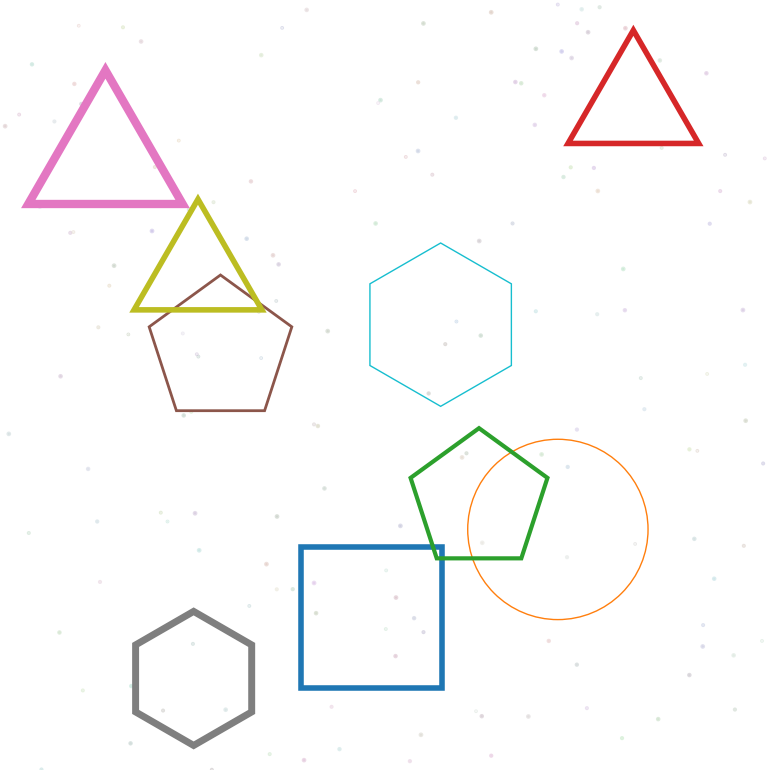[{"shape": "square", "thickness": 2, "radius": 0.46, "center": [0.483, 0.198]}, {"shape": "circle", "thickness": 0.5, "radius": 0.59, "center": [0.725, 0.312]}, {"shape": "pentagon", "thickness": 1.5, "radius": 0.47, "center": [0.622, 0.35]}, {"shape": "triangle", "thickness": 2, "radius": 0.49, "center": [0.823, 0.863]}, {"shape": "pentagon", "thickness": 1, "radius": 0.49, "center": [0.286, 0.545]}, {"shape": "triangle", "thickness": 3, "radius": 0.58, "center": [0.137, 0.793]}, {"shape": "hexagon", "thickness": 2.5, "radius": 0.44, "center": [0.251, 0.119]}, {"shape": "triangle", "thickness": 2, "radius": 0.48, "center": [0.257, 0.645]}, {"shape": "hexagon", "thickness": 0.5, "radius": 0.53, "center": [0.572, 0.578]}]